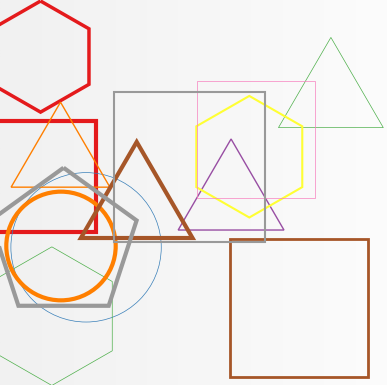[{"shape": "hexagon", "thickness": 2.5, "radius": 0.72, "center": [0.105, 0.853]}, {"shape": "square", "thickness": 3, "radius": 0.72, "center": [0.103, 0.541]}, {"shape": "circle", "thickness": 0.5, "radius": 0.97, "center": [0.222, 0.358]}, {"shape": "triangle", "thickness": 0.5, "radius": 0.78, "center": [0.854, 0.747]}, {"shape": "hexagon", "thickness": 0.5, "radius": 0.9, "center": [0.134, 0.179]}, {"shape": "triangle", "thickness": 1, "radius": 0.79, "center": [0.596, 0.481]}, {"shape": "circle", "thickness": 3, "radius": 0.71, "center": [0.157, 0.361]}, {"shape": "triangle", "thickness": 1, "radius": 0.74, "center": [0.156, 0.587]}, {"shape": "hexagon", "thickness": 1.5, "radius": 0.79, "center": [0.643, 0.593]}, {"shape": "square", "thickness": 2, "radius": 0.89, "center": [0.773, 0.2]}, {"shape": "triangle", "thickness": 3, "radius": 0.83, "center": [0.353, 0.465]}, {"shape": "square", "thickness": 0.5, "radius": 0.76, "center": [0.661, 0.638]}, {"shape": "pentagon", "thickness": 3, "radius": 0.99, "center": [0.164, 0.366]}, {"shape": "square", "thickness": 1.5, "radius": 0.98, "center": [0.489, 0.566]}]